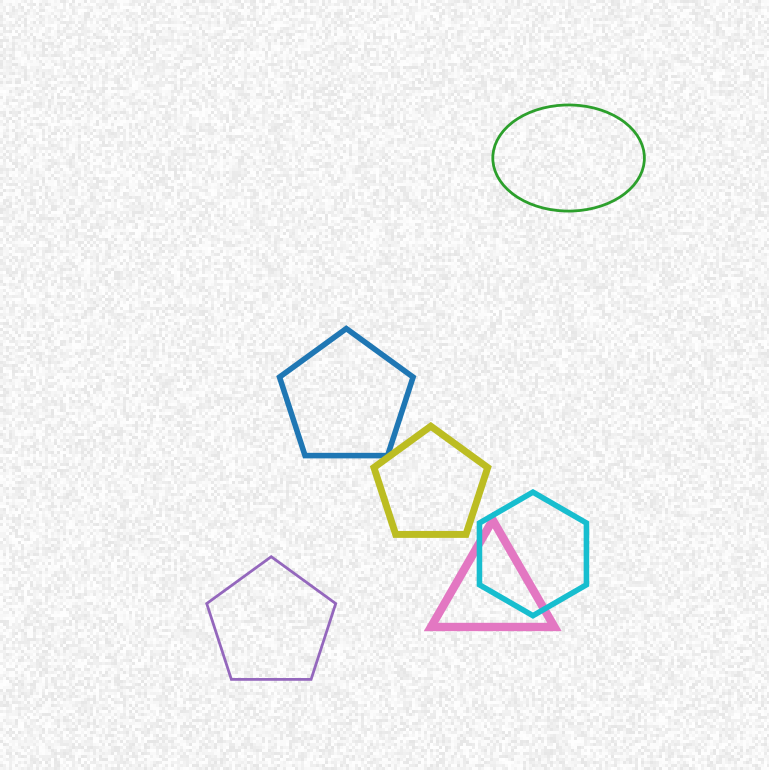[{"shape": "pentagon", "thickness": 2, "radius": 0.46, "center": [0.45, 0.482]}, {"shape": "oval", "thickness": 1, "radius": 0.49, "center": [0.738, 0.795]}, {"shape": "pentagon", "thickness": 1, "radius": 0.44, "center": [0.352, 0.189]}, {"shape": "triangle", "thickness": 3, "radius": 0.46, "center": [0.64, 0.232]}, {"shape": "pentagon", "thickness": 2.5, "radius": 0.39, "center": [0.56, 0.369]}, {"shape": "hexagon", "thickness": 2, "radius": 0.4, "center": [0.692, 0.281]}]